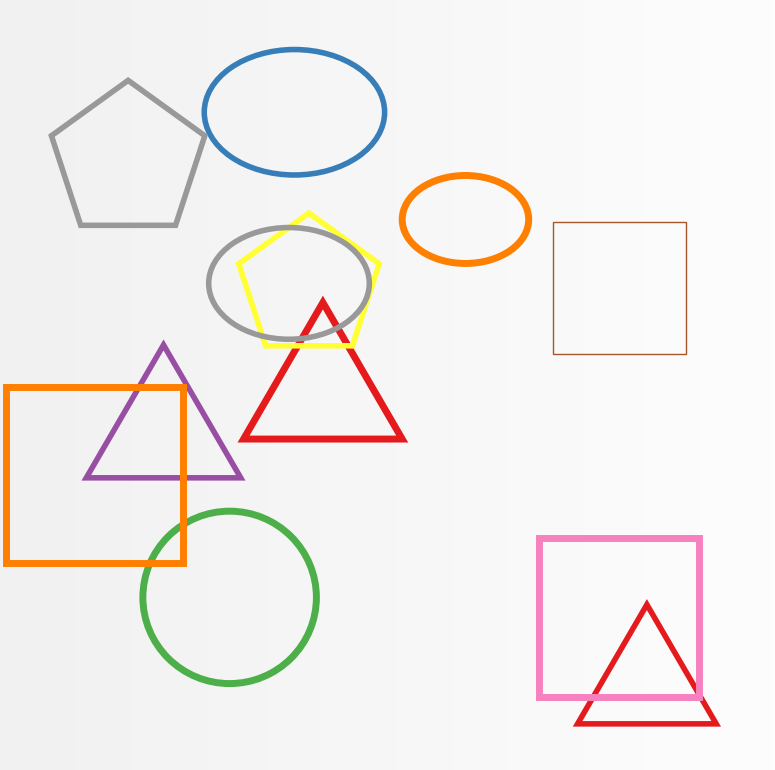[{"shape": "triangle", "thickness": 2, "radius": 0.52, "center": [0.835, 0.112]}, {"shape": "triangle", "thickness": 2.5, "radius": 0.59, "center": [0.417, 0.489]}, {"shape": "oval", "thickness": 2, "radius": 0.58, "center": [0.38, 0.854]}, {"shape": "circle", "thickness": 2.5, "radius": 0.56, "center": [0.296, 0.224]}, {"shape": "triangle", "thickness": 2, "radius": 0.58, "center": [0.211, 0.437]}, {"shape": "square", "thickness": 2.5, "radius": 0.57, "center": [0.122, 0.383]}, {"shape": "oval", "thickness": 2.5, "radius": 0.41, "center": [0.601, 0.715]}, {"shape": "pentagon", "thickness": 2, "radius": 0.48, "center": [0.399, 0.628]}, {"shape": "square", "thickness": 0.5, "radius": 0.43, "center": [0.799, 0.626]}, {"shape": "square", "thickness": 2.5, "radius": 0.52, "center": [0.799, 0.198]}, {"shape": "pentagon", "thickness": 2, "radius": 0.52, "center": [0.165, 0.792]}, {"shape": "oval", "thickness": 2, "radius": 0.52, "center": [0.373, 0.632]}]